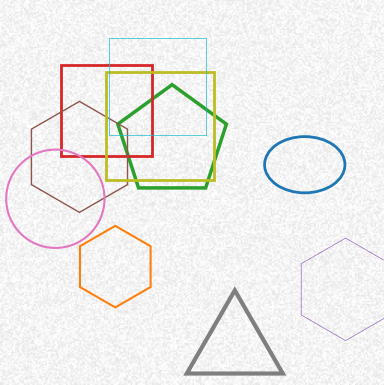[{"shape": "oval", "thickness": 2, "radius": 0.52, "center": [0.792, 0.572]}, {"shape": "hexagon", "thickness": 1.5, "radius": 0.53, "center": [0.299, 0.307]}, {"shape": "pentagon", "thickness": 2.5, "radius": 0.74, "center": [0.447, 0.632]}, {"shape": "square", "thickness": 2, "radius": 0.59, "center": [0.276, 0.712]}, {"shape": "hexagon", "thickness": 0.5, "radius": 0.67, "center": [0.898, 0.248]}, {"shape": "hexagon", "thickness": 1, "radius": 0.72, "center": [0.206, 0.593]}, {"shape": "circle", "thickness": 1.5, "radius": 0.64, "center": [0.144, 0.484]}, {"shape": "triangle", "thickness": 3, "radius": 0.72, "center": [0.61, 0.102]}, {"shape": "square", "thickness": 2, "radius": 0.7, "center": [0.415, 0.673]}, {"shape": "square", "thickness": 0.5, "radius": 0.63, "center": [0.409, 0.775]}]